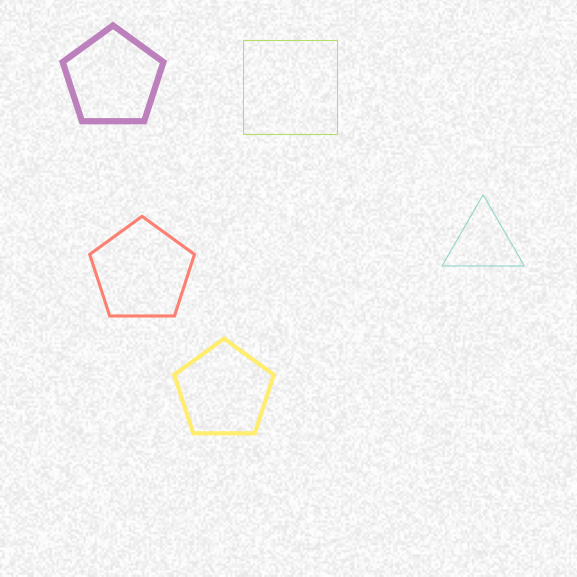[{"shape": "triangle", "thickness": 0.5, "radius": 0.41, "center": [0.837, 0.58]}, {"shape": "pentagon", "thickness": 1.5, "radius": 0.48, "center": [0.246, 0.529]}, {"shape": "square", "thickness": 0.5, "radius": 0.41, "center": [0.502, 0.848]}, {"shape": "pentagon", "thickness": 3, "radius": 0.46, "center": [0.196, 0.863]}, {"shape": "pentagon", "thickness": 2, "radius": 0.45, "center": [0.388, 0.322]}]